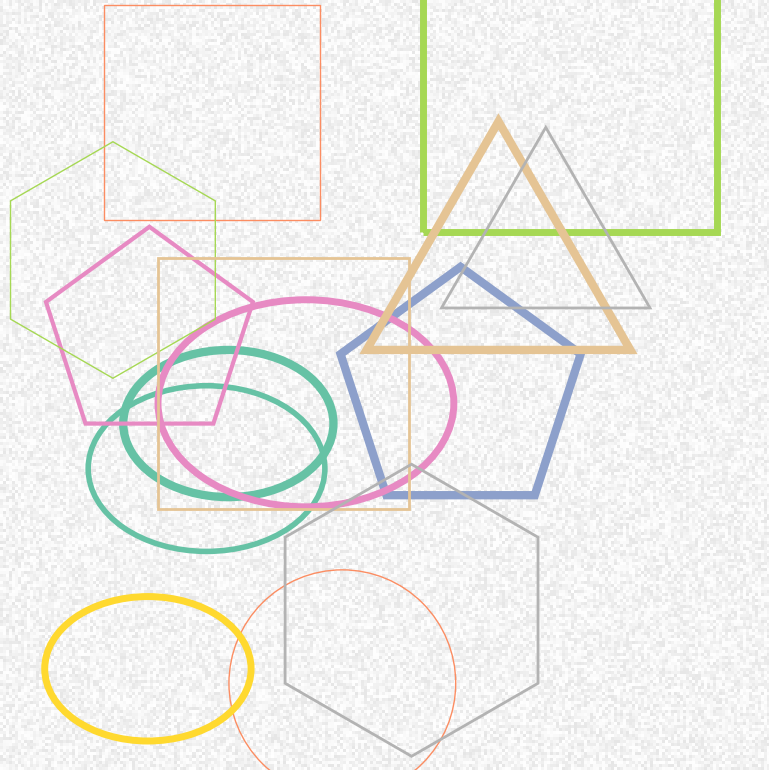[{"shape": "oval", "thickness": 2, "radius": 0.77, "center": [0.268, 0.391]}, {"shape": "oval", "thickness": 3, "radius": 0.68, "center": [0.297, 0.45]}, {"shape": "square", "thickness": 0.5, "radius": 0.7, "center": [0.275, 0.854]}, {"shape": "circle", "thickness": 0.5, "radius": 0.74, "center": [0.445, 0.113]}, {"shape": "pentagon", "thickness": 3, "radius": 0.82, "center": [0.598, 0.49]}, {"shape": "pentagon", "thickness": 1.5, "radius": 0.71, "center": [0.194, 0.564]}, {"shape": "oval", "thickness": 2.5, "radius": 0.96, "center": [0.397, 0.476]}, {"shape": "hexagon", "thickness": 0.5, "radius": 0.77, "center": [0.147, 0.662]}, {"shape": "square", "thickness": 2.5, "radius": 0.96, "center": [0.74, 0.889]}, {"shape": "oval", "thickness": 2.5, "radius": 0.67, "center": [0.192, 0.131]}, {"shape": "triangle", "thickness": 3, "radius": 0.99, "center": [0.647, 0.644]}, {"shape": "square", "thickness": 1, "radius": 0.82, "center": [0.368, 0.502]}, {"shape": "hexagon", "thickness": 1, "radius": 0.95, "center": [0.534, 0.207]}, {"shape": "triangle", "thickness": 1, "radius": 0.78, "center": [0.709, 0.678]}]